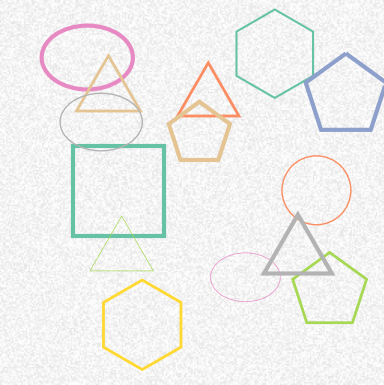[{"shape": "hexagon", "thickness": 1.5, "radius": 0.57, "center": [0.714, 0.86]}, {"shape": "square", "thickness": 3, "radius": 0.59, "center": [0.308, 0.504]}, {"shape": "triangle", "thickness": 2, "radius": 0.46, "center": [0.541, 0.745]}, {"shape": "circle", "thickness": 1, "radius": 0.45, "center": [0.822, 0.506]}, {"shape": "pentagon", "thickness": 3, "radius": 0.55, "center": [0.898, 0.751]}, {"shape": "oval", "thickness": 3, "radius": 0.59, "center": [0.227, 0.851]}, {"shape": "oval", "thickness": 0.5, "radius": 0.45, "center": [0.637, 0.28]}, {"shape": "triangle", "thickness": 0.5, "radius": 0.47, "center": [0.316, 0.344]}, {"shape": "pentagon", "thickness": 2, "radius": 0.5, "center": [0.856, 0.243]}, {"shape": "hexagon", "thickness": 2, "radius": 0.58, "center": [0.369, 0.156]}, {"shape": "triangle", "thickness": 2, "radius": 0.48, "center": [0.282, 0.76]}, {"shape": "pentagon", "thickness": 3, "radius": 0.42, "center": [0.518, 0.652]}, {"shape": "oval", "thickness": 1, "radius": 0.53, "center": [0.263, 0.683]}, {"shape": "triangle", "thickness": 3, "radius": 0.51, "center": [0.774, 0.341]}]